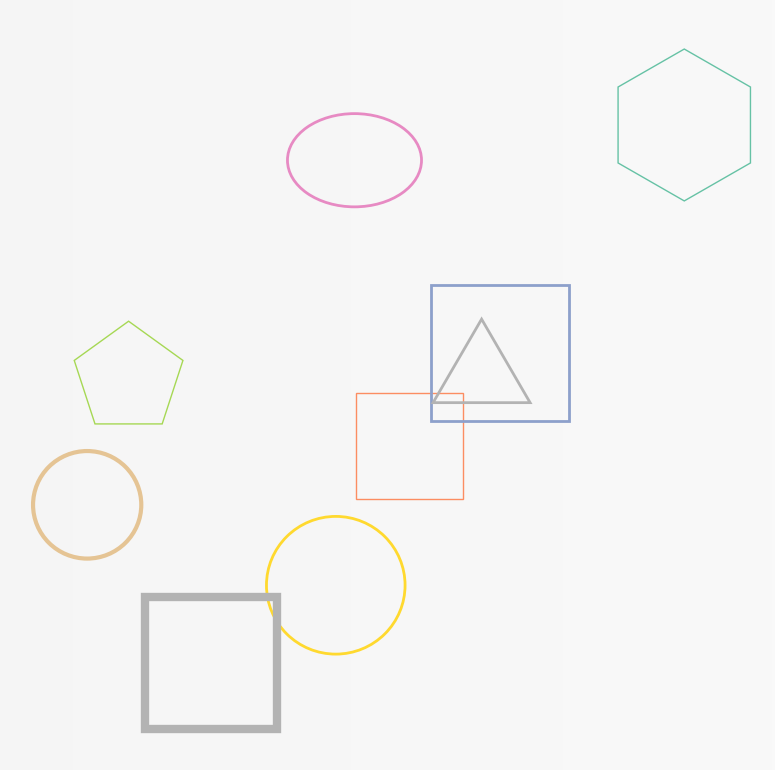[{"shape": "hexagon", "thickness": 0.5, "radius": 0.49, "center": [0.883, 0.838]}, {"shape": "square", "thickness": 0.5, "radius": 0.34, "center": [0.529, 0.421]}, {"shape": "square", "thickness": 1, "radius": 0.44, "center": [0.645, 0.541]}, {"shape": "oval", "thickness": 1, "radius": 0.43, "center": [0.457, 0.792]}, {"shape": "pentagon", "thickness": 0.5, "radius": 0.37, "center": [0.166, 0.509]}, {"shape": "circle", "thickness": 1, "radius": 0.45, "center": [0.433, 0.24]}, {"shape": "circle", "thickness": 1.5, "radius": 0.35, "center": [0.112, 0.344]}, {"shape": "triangle", "thickness": 1, "radius": 0.36, "center": [0.621, 0.513]}, {"shape": "square", "thickness": 3, "radius": 0.43, "center": [0.272, 0.139]}]